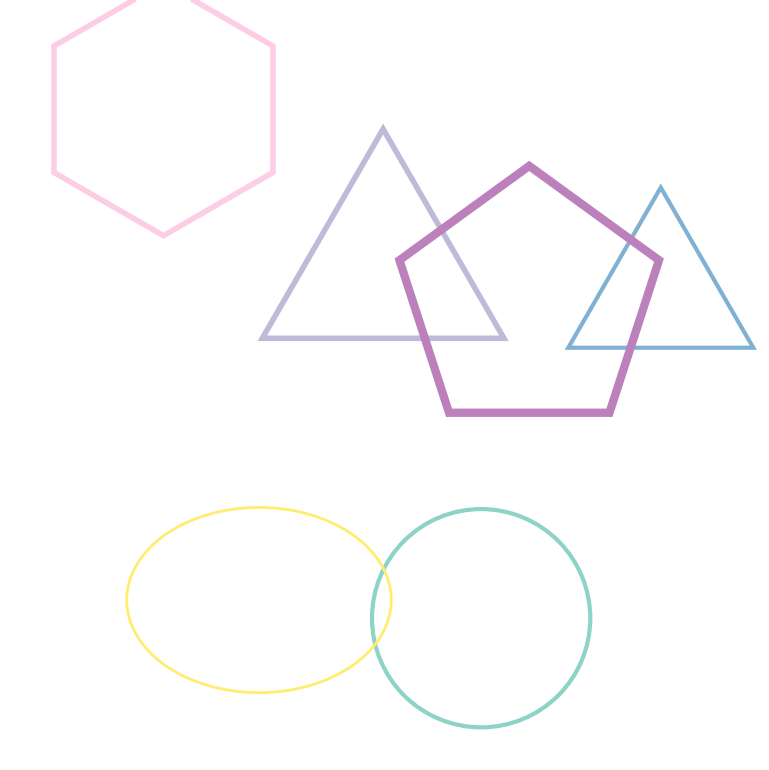[{"shape": "circle", "thickness": 1.5, "radius": 0.71, "center": [0.625, 0.197]}, {"shape": "triangle", "thickness": 2, "radius": 0.91, "center": [0.498, 0.651]}, {"shape": "triangle", "thickness": 1.5, "radius": 0.69, "center": [0.858, 0.618]}, {"shape": "hexagon", "thickness": 2, "radius": 0.82, "center": [0.212, 0.858]}, {"shape": "pentagon", "thickness": 3, "radius": 0.89, "center": [0.687, 0.607]}, {"shape": "oval", "thickness": 1, "radius": 0.86, "center": [0.336, 0.221]}]